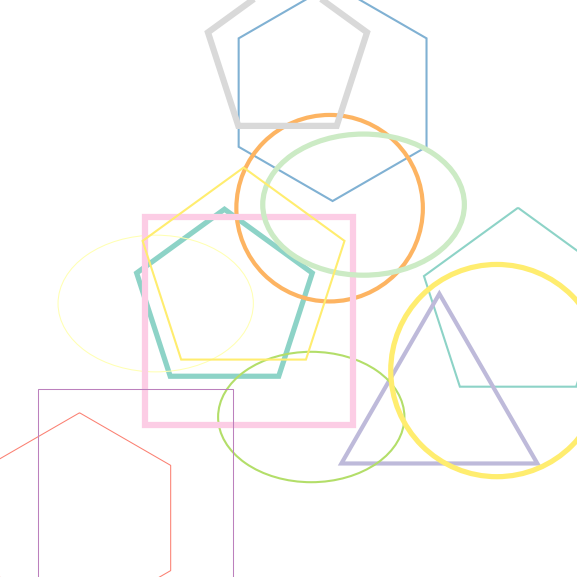[{"shape": "pentagon", "thickness": 2.5, "radius": 0.8, "center": [0.389, 0.477]}, {"shape": "pentagon", "thickness": 1, "radius": 0.86, "center": [0.897, 0.468]}, {"shape": "oval", "thickness": 0.5, "radius": 0.85, "center": [0.27, 0.474]}, {"shape": "triangle", "thickness": 2, "radius": 0.98, "center": [0.761, 0.295]}, {"shape": "hexagon", "thickness": 0.5, "radius": 0.91, "center": [0.138, 0.102]}, {"shape": "hexagon", "thickness": 1, "radius": 0.94, "center": [0.576, 0.839]}, {"shape": "circle", "thickness": 2, "radius": 0.81, "center": [0.571, 0.639]}, {"shape": "oval", "thickness": 1, "radius": 0.81, "center": [0.539, 0.277]}, {"shape": "square", "thickness": 3, "radius": 0.9, "center": [0.431, 0.444]}, {"shape": "pentagon", "thickness": 3, "radius": 0.72, "center": [0.498, 0.898]}, {"shape": "square", "thickness": 0.5, "radius": 0.85, "center": [0.235, 0.156]}, {"shape": "oval", "thickness": 2.5, "radius": 0.87, "center": [0.63, 0.645]}, {"shape": "pentagon", "thickness": 1, "radius": 0.92, "center": [0.422, 0.525]}, {"shape": "circle", "thickness": 2.5, "radius": 0.92, "center": [0.86, 0.357]}]